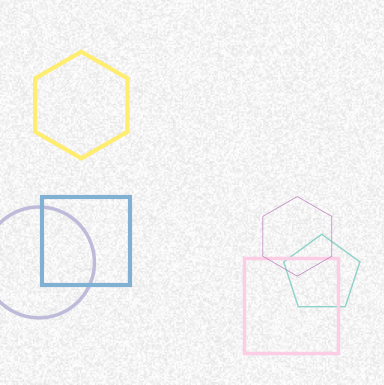[{"shape": "pentagon", "thickness": 1, "radius": 0.52, "center": [0.836, 0.288]}, {"shape": "circle", "thickness": 2.5, "radius": 0.72, "center": [0.101, 0.318]}, {"shape": "square", "thickness": 3, "radius": 0.57, "center": [0.224, 0.374]}, {"shape": "square", "thickness": 2.5, "radius": 0.61, "center": [0.755, 0.206]}, {"shape": "hexagon", "thickness": 0.5, "radius": 0.52, "center": [0.772, 0.386]}, {"shape": "hexagon", "thickness": 3, "radius": 0.69, "center": [0.211, 0.727]}]